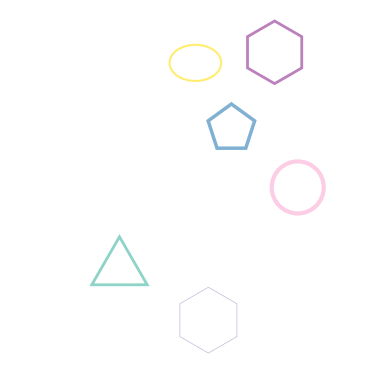[{"shape": "triangle", "thickness": 2, "radius": 0.42, "center": [0.31, 0.302]}, {"shape": "hexagon", "thickness": 0.5, "radius": 0.43, "center": [0.541, 0.168]}, {"shape": "pentagon", "thickness": 2.5, "radius": 0.32, "center": [0.601, 0.666]}, {"shape": "circle", "thickness": 3, "radius": 0.34, "center": [0.773, 0.513]}, {"shape": "hexagon", "thickness": 2, "radius": 0.41, "center": [0.713, 0.864]}, {"shape": "oval", "thickness": 1.5, "radius": 0.34, "center": [0.508, 0.837]}]